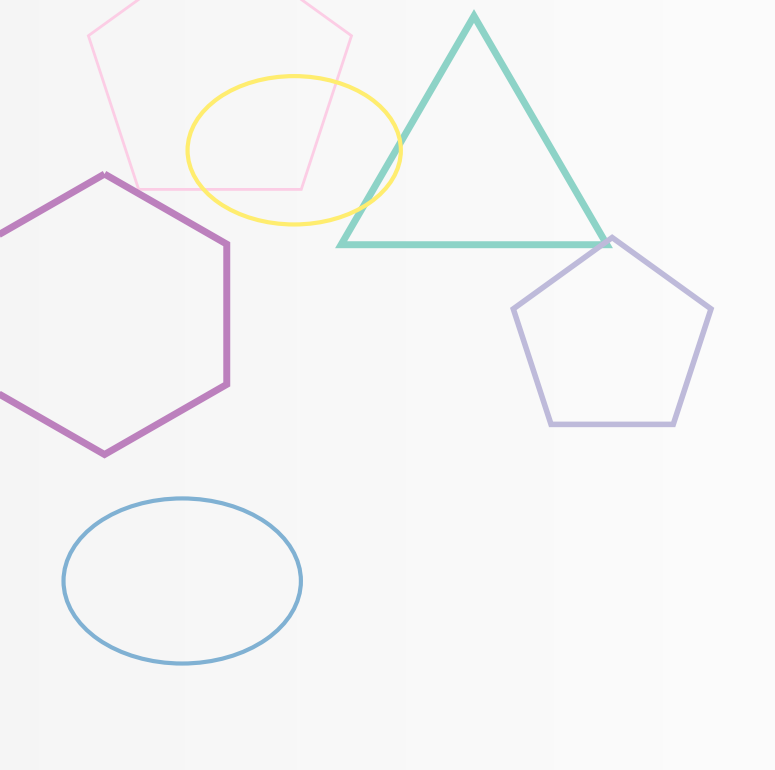[{"shape": "triangle", "thickness": 2.5, "radius": 0.99, "center": [0.612, 0.781]}, {"shape": "pentagon", "thickness": 2, "radius": 0.67, "center": [0.79, 0.557]}, {"shape": "oval", "thickness": 1.5, "radius": 0.77, "center": [0.235, 0.245]}, {"shape": "pentagon", "thickness": 1, "radius": 0.89, "center": [0.284, 0.898]}, {"shape": "hexagon", "thickness": 2.5, "radius": 0.91, "center": [0.135, 0.592]}, {"shape": "oval", "thickness": 1.5, "radius": 0.69, "center": [0.38, 0.805]}]